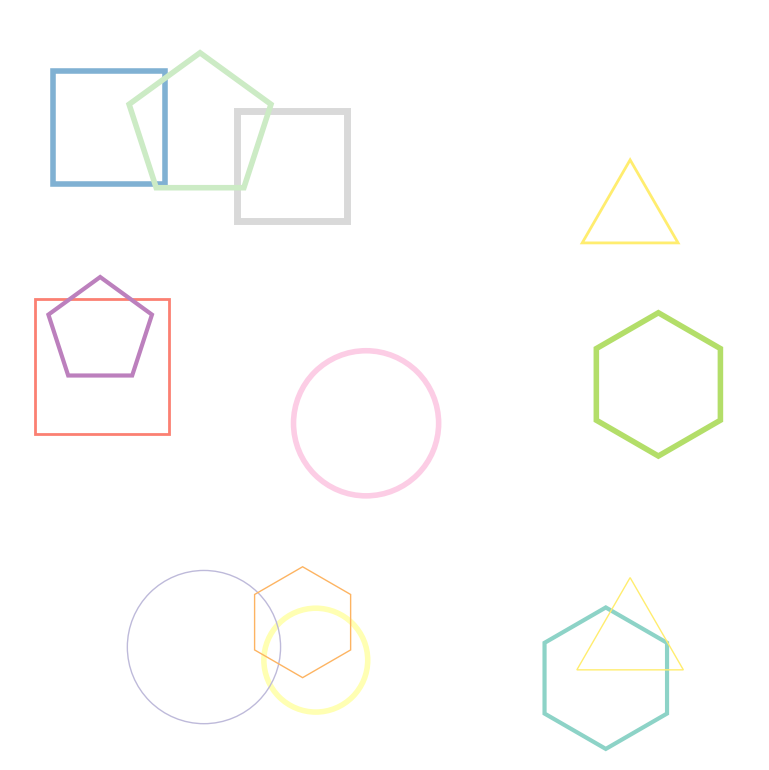[{"shape": "hexagon", "thickness": 1.5, "radius": 0.46, "center": [0.787, 0.119]}, {"shape": "circle", "thickness": 2, "radius": 0.34, "center": [0.41, 0.143]}, {"shape": "circle", "thickness": 0.5, "radius": 0.5, "center": [0.265, 0.16]}, {"shape": "square", "thickness": 1, "radius": 0.44, "center": [0.132, 0.524]}, {"shape": "square", "thickness": 2, "radius": 0.37, "center": [0.141, 0.834]}, {"shape": "hexagon", "thickness": 0.5, "radius": 0.36, "center": [0.393, 0.192]}, {"shape": "hexagon", "thickness": 2, "radius": 0.47, "center": [0.855, 0.501]}, {"shape": "circle", "thickness": 2, "radius": 0.47, "center": [0.475, 0.45]}, {"shape": "square", "thickness": 2.5, "radius": 0.36, "center": [0.379, 0.784]}, {"shape": "pentagon", "thickness": 1.5, "radius": 0.35, "center": [0.13, 0.57]}, {"shape": "pentagon", "thickness": 2, "radius": 0.48, "center": [0.26, 0.835]}, {"shape": "triangle", "thickness": 0.5, "radius": 0.4, "center": [0.818, 0.17]}, {"shape": "triangle", "thickness": 1, "radius": 0.36, "center": [0.818, 0.72]}]